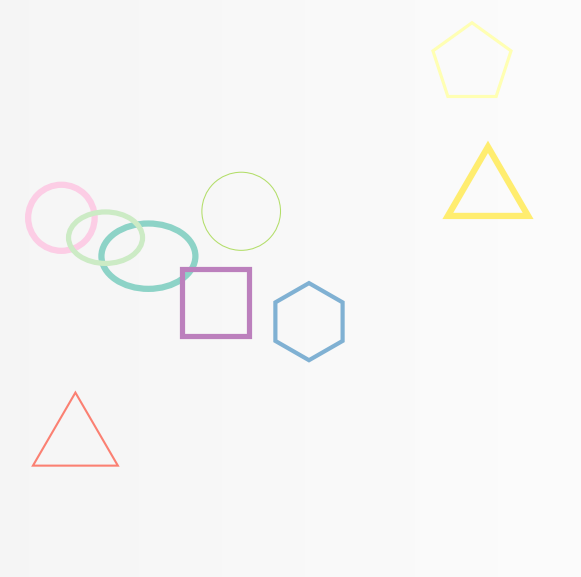[{"shape": "oval", "thickness": 3, "radius": 0.4, "center": [0.255, 0.556]}, {"shape": "pentagon", "thickness": 1.5, "radius": 0.35, "center": [0.812, 0.889]}, {"shape": "triangle", "thickness": 1, "radius": 0.42, "center": [0.13, 0.235]}, {"shape": "hexagon", "thickness": 2, "radius": 0.33, "center": [0.532, 0.442]}, {"shape": "circle", "thickness": 0.5, "radius": 0.34, "center": [0.415, 0.633]}, {"shape": "circle", "thickness": 3, "radius": 0.29, "center": [0.106, 0.622]}, {"shape": "square", "thickness": 2.5, "radius": 0.29, "center": [0.371, 0.476]}, {"shape": "oval", "thickness": 2.5, "radius": 0.32, "center": [0.182, 0.588]}, {"shape": "triangle", "thickness": 3, "radius": 0.4, "center": [0.84, 0.665]}]